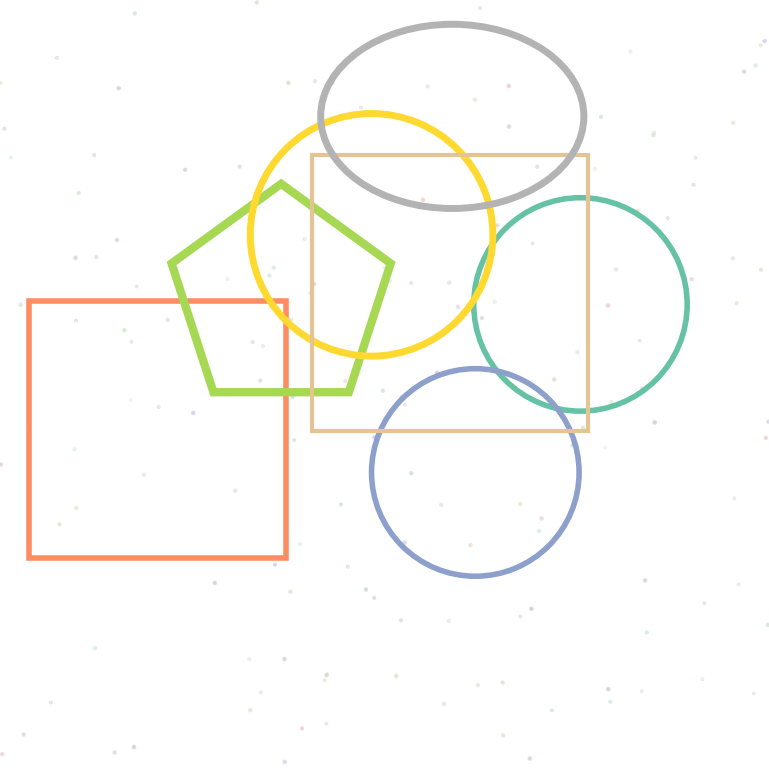[{"shape": "circle", "thickness": 2, "radius": 0.69, "center": [0.754, 0.605]}, {"shape": "square", "thickness": 2, "radius": 0.83, "center": [0.205, 0.442]}, {"shape": "circle", "thickness": 2, "radius": 0.67, "center": [0.617, 0.386]}, {"shape": "pentagon", "thickness": 3, "radius": 0.75, "center": [0.365, 0.612]}, {"shape": "circle", "thickness": 2.5, "radius": 0.79, "center": [0.483, 0.695]}, {"shape": "square", "thickness": 1.5, "radius": 0.9, "center": [0.585, 0.62]}, {"shape": "oval", "thickness": 2.5, "radius": 0.85, "center": [0.587, 0.849]}]